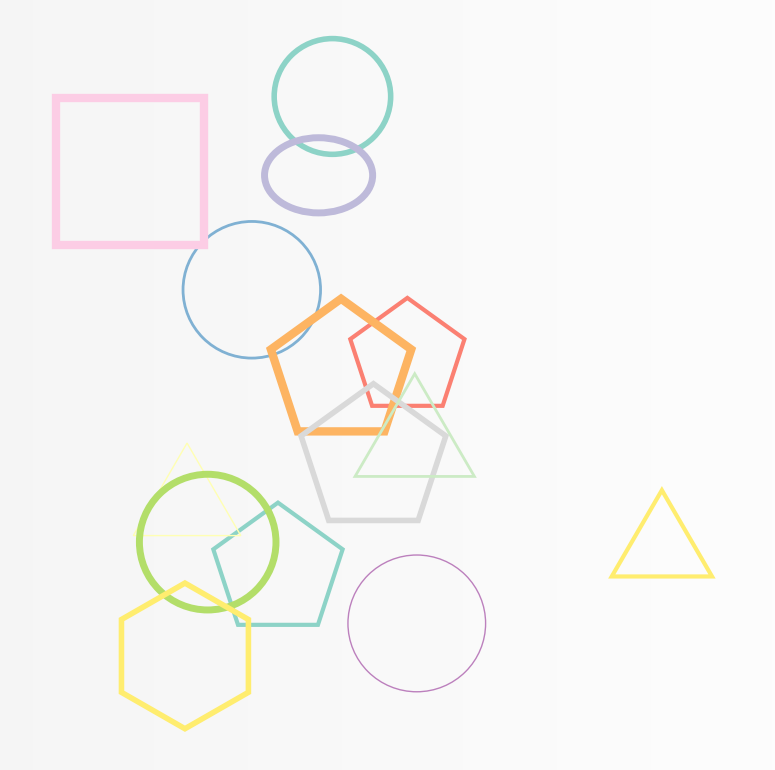[{"shape": "circle", "thickness": 2, "radius": 0.38, "center": [0.429, 0.875]}, {"shape": "pentagon", "thickness": 1.5, "radius": 0.44, "center": [0.359, 0.259]}, {"shape": "triangle", "thickness": 0.5, "radius": 0.4, "center": [0.241, 0.344]}, {"shape": "oval", "thickness": 2.5, "radius": 0.35, "center": [0.411, 0.772]}, {"shape": "pentagon", "thickness": 1.5, "radius": 0.39, "center": [0.526, 0.536]}, {"shape": "circle", "thickness": 1, "radius": 0.44, "center": [0.325, 0.624]}, {"shape": "pentagon", "thickness": 3, "radius": 0.48, "center": [0.44, 0.517]}, {"shape": "circle", "thickness": 2.5, "radius": 0.44, "center": [0.268, 0.296]}, {"shape": "square", "thickness": 3, "radius": 0.48, "center": [0.168, 0.777]}, {"shape": "pentagon", "thickness": 2, "radius": 0.49, "center": [0.482, 0.404]}, {"shape": "circle", "thickness": 0.5, "radius": 0.44, "center": [0.538, 0.19]}, {"shape": "triangle", "thickness": 1, "radius": 0.44, "center": [0.535, 0.426]}, {"shape": "triangle", "thickness": 1.5, "radius": 0.37, "center": [0.854, 0.289]}, {"shape": "hexagon", "thickness": 2, "radius": 0.47, "center": [0.239, 0.148]}]